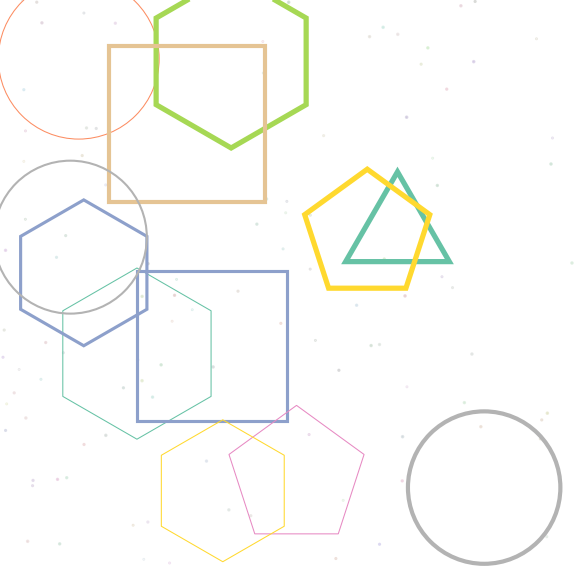[{"shape": "hexagon", "thickness": 0.5, "radius": 0.74, "center": [0.237, 0.387]}, {"shape": "triangle", "thickness": 2.5, "radius": 0.52, "center": [0.688, 0.598]}, {"shape": "circle", "thickness": 0.5, "radius": 0.7, "center": [0.136, 0.898]}, {"shape": "hexagon", "thickness": 1.5, "radius": 0.63, "center": [0.145, 0.527]}, {"shape": "square", "thickness": 1.5, "radius": 0.65, "center": [0.367, 0.401]}, {"shape": "pentagon", "thickness": 0.5, "radius": 0.61, "center": [0.513, 0.174]}, {"shape": "hexagon", "thickness": 2.5, "radius": 0.75, "center": [0.4, 0.893]}, {"shape": "pentagon", "thickness": 2.5, "radius": 0.57, "center": [0.636, 0.592]}, {"shape": "hexagon", "thickness": 0.5, "radius": 0.61, "center": [0.386, 0.149]}, {"shape": "square", "thickness": 2, "radius": 0.68, "center": [0.324, 0.785]}, {"shape": "circle", "thickness": 1, "radius": 0.66, "center": [0.122, 0.588]}, {"shape": "circle", "thickness": 2, "radius": 0.66, "center": [0.838, 0.155]}]